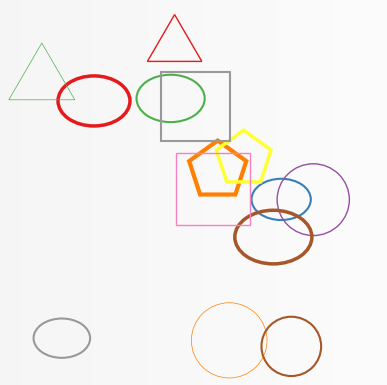[{"shape": "oval", "thickness": 2.5, "radius": 0.46, "center": [0.243, 0.738]}, {"shape": "triangle", "thickness": 1, "radius": 0.41, "center": [0.451, 0.881]}, {"shape": "oval", "thickness": 1.5, "radius": 0.38, "center": [0.726, 0.482]}, {"shape": "triangle", "thickness": 0.5, "radius": 0.49, "center": [0.108, 0.79]}, {"shape": "oval", "thickness": 1.5, "radius": 0.44, "center": [0.44, 0.744]}, {"shape": "circle", "thickness": 1, "radius": 0.47, "center": [0.808, 0.481]}, {"shape": "pentagon", "thickness": 3, "radius": 0.39, "center": [0.562, 0.558]}, {"shape": "circle", "thickness": 0.5, "radius": 0.49, "center": [0.591, 0.116]}, {"shape": "pentagon", "thickness": 2.5, "radius": 0.37, "center": [0.629, 0.588]}, {"shape": "oval", "thickness": 2.5, "radius": 0.5, "center": [0.705, 0.384]}, {"shape": "circle", "thickness": 1.5, "radius": 0.39, "center": [0.752, 0.1]}, {"shape": "square", "thickness": 1, "radius": 0.47, "center": [0.55, 0.509]}, {"shape": "oval", "thickness": 1.5, "radius": 0.36, "center": [0.16, 0.122]}, {"shape": "square", "thickness": 1.5, "radius": 0.45, "center": [0.504, 0.724]}]